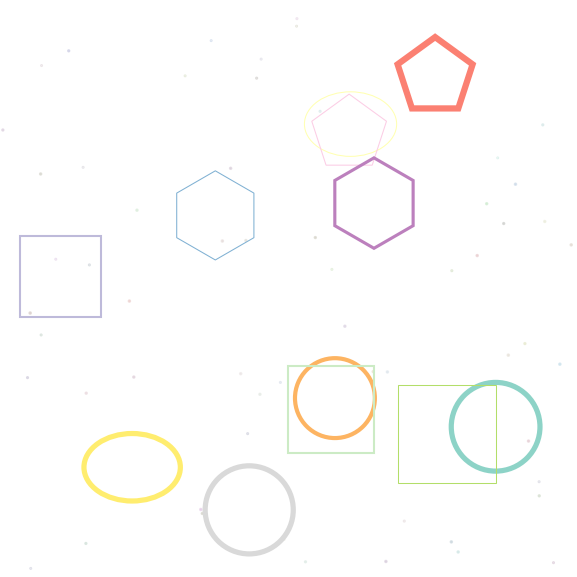[{"shape": "circle", "thickness": 2.5, "radius": 0.38, "center": [0.858, 0.26]}, {"shape": "oval", "thickness": 0.5, "radius": 0.4, "center": [0.607, 0.784]}, {"shape": "square", "thickness": 1, "radius": 0.35, "center": [0.105, 0.52]}, {"shape": "pentagon", "thickness": 3, "radius": 0.34, "center": [0.753, 0.867]}, {"shape": "hexagon", "thickness": 0.5, "radius": 0.39, "center": [0.373, 0.626]}, {"shape": "circle", "thickness": 2, "radius": 0.35, "center": [0.58, 0.31]}, {"shape": "square", "thickness": 0.5, "radius": 0.42, "center": [0.774, 0.247]}, {"shape": "pentagon", "thickness": 0.5, "radius": 0.34, "center": [0.605, 0.768]}, {"shape": "circle", "thickness": 2.5, "radius": 0.38, "center": [0.432, 0.116]}, {"shape": "hexagon", "thickness": 1.5, "radius": 0.39, "center": [0.648, 0.647]}, {"shape": "square", "thickness": 1, "radius": 0.38, "center": [0.573, 0.29]}, {"shape": "oval", "thickness": 2.5, "radius": 0.42, "center": [0.229, 0.19]}]